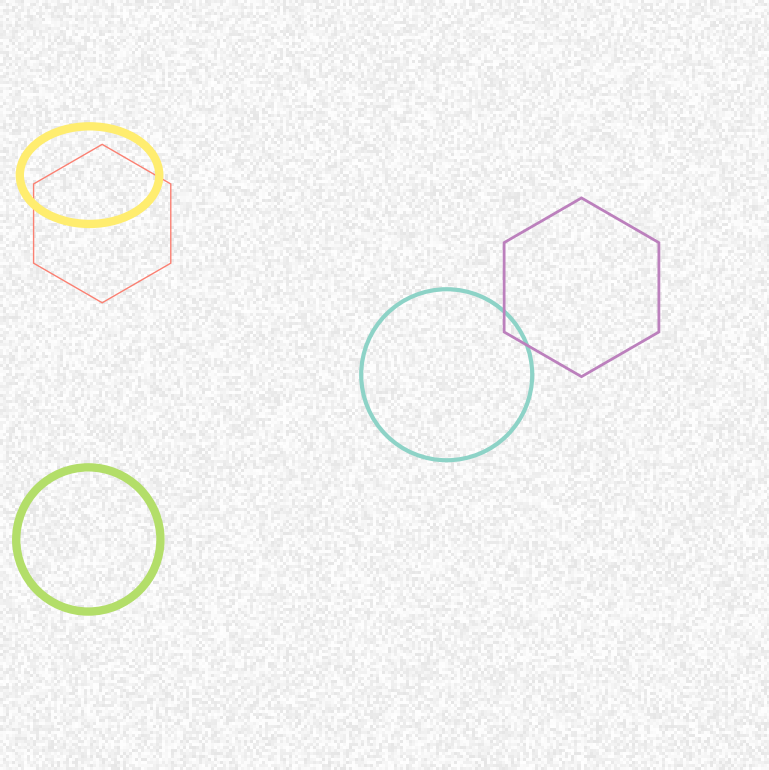[{"shape": "circle", "thickness": 1.5, "radius": 0.56, "center": [0.58, 0.513]}, {"shape": "hexagon", "thickness": 0.5, "radius": 0.51, "center": [0.133, 0.71]}, {"shape": "circle", "thickness": 3, "radius": 0.47, "center": [0.115, 0.299]}, {"shape": "hexagon", "thickness": 1, "radius": 0.58, "center": [0.755, 0.627]}, {"shape": "oval", "thickness": 3, "radius": 0.45, "center": [0.116, 0.773]}]